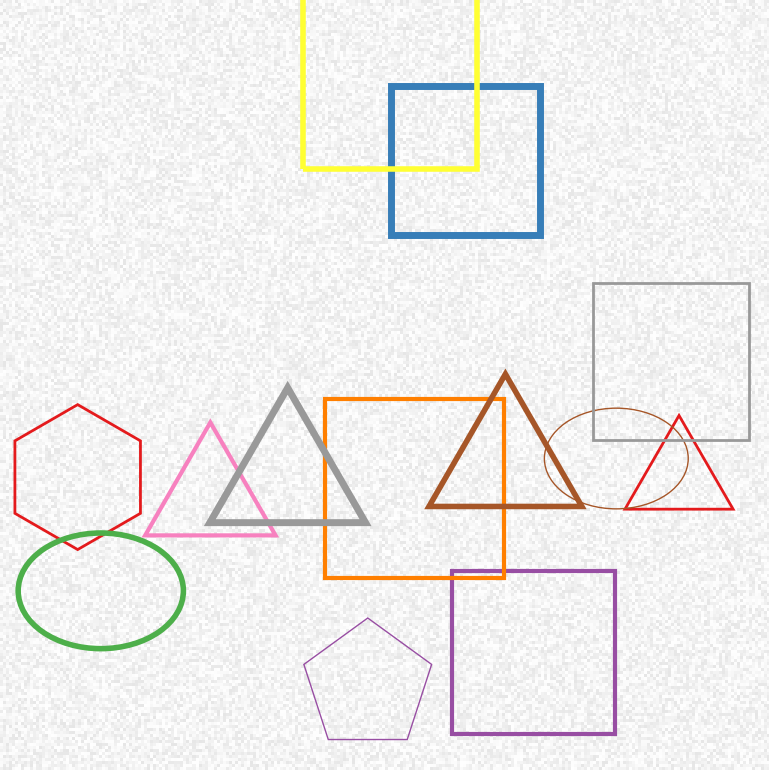[{"shape": "hexagon", "thickness": 1, "radius": 0.47, "center": [0.101, 0.38]}, {"shape": "triangle", "thickness": 1, "radius": 0.41, "center": [0.882, 0.379]}, {"shape": "square", "thickness": 2.5, "radius": 0.48, "center": [0.605, 0.791]}, {"shape": "oval", "thickness": 2, "radius": 0.54, "center": [0.131, 0.233]}, {"shape": "pentagon", "thickness": 0.5, "radius": 0.44, "center": [0.478, 0.11]}, {"shape": "square", "thickness": 1.5, "radius": 0.53, "center": [0.693, 0.152]}, {"shape": "square", "thickness": 1.5, "radius": 0.58, "center": [0.538, 0.366]}, {"shape": "square", "thickness": 2, "radius": 0.56, "center": [0.506, 0.893]}, {"shape": "oval", "thickness": 0.5, "radius": 0.47, "center": [0.8, 0.405]}, {"shape": "triangle", "thickness": 2, "radius": 0.57, "center": [0.656, 0.4]}, {"shape": "triangle", "thickness": 1.5, "radius": 0.49, "center": [0.273, 0.354]}, {"shape": "triangle", "thickness": 2.5, "radius": 0.58, "center": [0.374, 0.38]}, {"shape": "square", "thickness": 1, "radius": 0.51, "center": [0.871, 0.53]}]